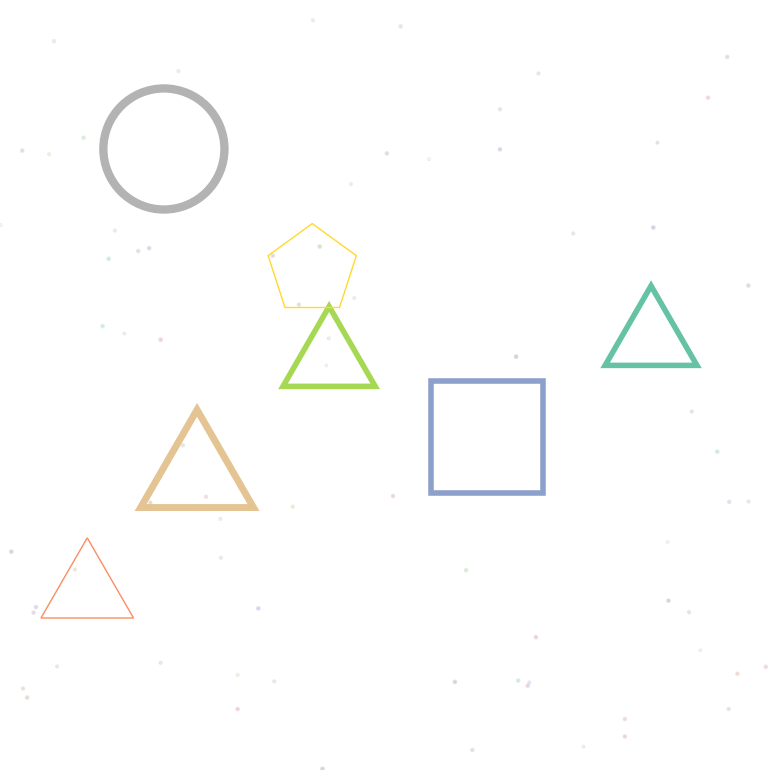[{"shape": "triangle", "thickness": 2, "radius": 0.34, "center": [0.846, 0.56]}, {"shape": "triangle", "thickness": 0.5, "radius": 0.35, "center": [0.113, 0.232]}, {"shape": "square", "thickness": 2, "radius": 0.36, "center": [0.632, 0.433]}, {"shape": "triangle", "thickness": 2, "radius": 0.35, "center": [0.427, 0.533]}, {"shape": "pentagon", "thickness": 0.5, "radius": 0.3, "center": [0.405, 0.649]}, {"shape": "triangle", "thickness": 2.5, "radius": 0.42, "center": [0.256, 0.383]}, {"shape": "circle", "thickness": 3, "radius": 0.39, "center": [0.213, 0.807]}]